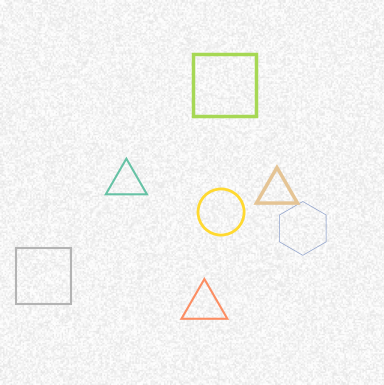[{"shape": "triangle", "thickness": 1.5, "radius": 0.31, "center": [0.328, 0.526]}, {"shape": "triangle", "thickness": 1.5, "radius": 0.34, "center": [0.531, 0.206]}, {"shape": "hexagon", "thickness": 0.5, "radius": 0.35, "center": [0.787, 0.407]}, {"shape": "square", "thickness": 2.5, "radius": 0.41, "center": [0.583, 0.779]}, {"shape": "circle", "thickness": 2, "radius": 0.3, "center": [0.574, 0.449]}, {"shape": "triangle", "thickness": 2.5, "radius": 0.31, "center": [0.719, 0.503]}, {"shape": "square", "thickness": 1.5, "radius": 0.36, "center": [0.113, 0.283]}]